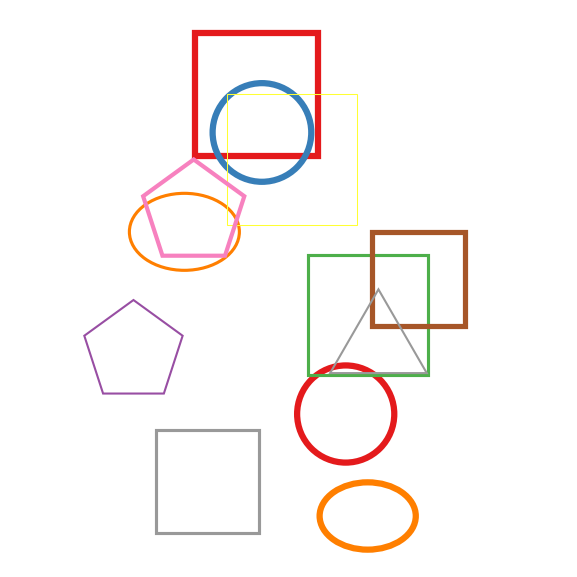[{"shape": "circle", "thickness": 3, "radius": 0.42, "center": [0.599, 0.282]}, {"shape": "square", "thickness": 3, "radius": 0.53, "center": [0.444, 0.835]}, {"shape": "circle", "thickness": 3, "radius": 0.43, "center": [0.454, 0.77]}, {"shape": "square", "thickness": 1.5, "radius": 0.52, "center": [0.637, 0.454]}, {"shape": "pentagon", "thickness": 1, "radius": 0.45, "center": [0.231, 0.39]}, {"shape": "oval", "thickness": 3, "radius": 0.42, "center": [0.637, 0.106]}, {"shape": "oval", "thickness": 1.5, "radius": 0.48, "center": [0.319, 0.598]}, {"shape": "square", "thickness": 0.5, "radius": 0.56, "center": [0.505, 0.723]}, {"shape": "square", "thickness": 2.5, "radius": 0.4, "center": [0.725, 0.516]}, {"shape": "pentagon", "thickness": 2, "radius": 0.46, "center": [0.335, 0.631]}, {"shape": "square", "thickness": 1.5, "radius": 0.45, "center": [0.359, 0.166]}, {"shape": "triangle", "thickness": 1, "radius": 0.48, "center": [0.655, 0.401]}]